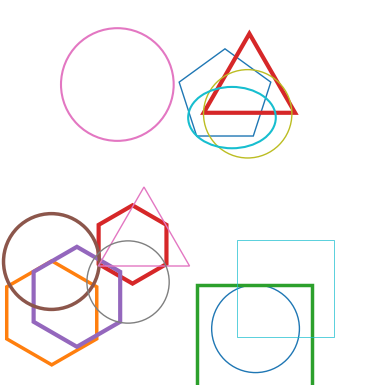[{"shape": "pentagon", "thickness": 1, "radius": 0.63, "center": [0.584, 0.748]}, {"shape": "circle", "thickness": 1, "radius": 0.57, "center": [0.664, 0.146]}, {"shape": "hexagon", "thickness": 2.5, "radius": 0.68, "center": [0.134, 0.187]}, {"shape": "square", "thickness": 2.5, "radius": 0.75, "center": [0.662, 0.11]}, {"shape": "hexagon", "thickness": 3, "radius": 0.51, "center": [0.344, 0.365]}, {"shape": "triangle", "thickness": 3, "radius": 0.69, "center": [0.648, 0.776]}, {"shape": "hexagon", "thickness": 3, "radius": 0.65, "center": [0.2, 0.229]}, {"shape": "circle", "thickness": 2.5, "radius": 0.62, "center": [0.134, 0.321]}, {"shape": "triangle", "thickness": 1, "radius": 0.68, "center": [0.374, 0.377]}, {"shape": "circle", "thickness": 1.5, "radius": 0.73, "center": [0.305, 0.78]}, {"shape": "circle", "thickness": 1, "radius": 0.53, "center": [0.333, 0.267]}, {"shape": "circle", "thickness": 1, "radius": 0.57, "center": [0.643, 0.704]}, {"shape": "oval", "thickness": 1.5, "radius": 0.57, "center": [0.603, 0.695]}, {"shape": "square", "thickness": 0.5, "radius": 0.63, "center": [0.742, 0.251]}]